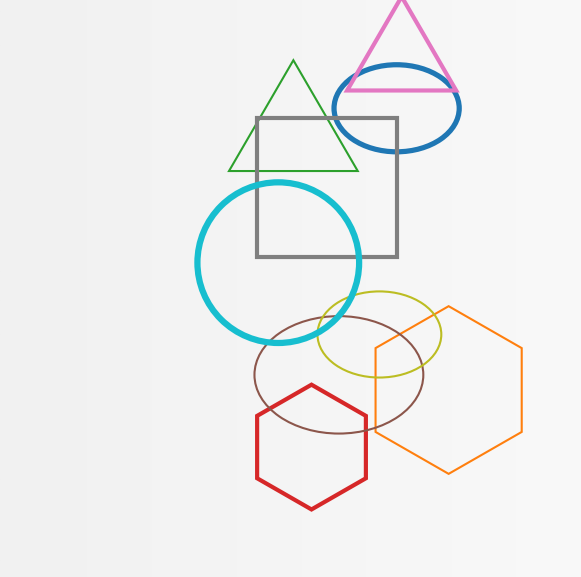[{"shape": "oval", "thickness": 2.5, "radius": 0.54, "center": [0.682, 0.812]}, {"shape": "hexagon", "thickness": 1, "radius": 0.73, "center": [0.772, 0.324]}, {"shape": "triangle", "thickness": 1, "radius": 0.64, "center": [0.505, 0.767]}, {"shape": "hexagon", "thickness": 2, "radius": 0.54, "center": [0.536, 0.225]}, {"shape": "oval", "thickness": 1, "radius": 0.73, "center": [0.583, 0.35]}, {"shape": "triangle", "thickness": 2, "radius": 0.54, "center": [0.691, 0.897]}, {"shape": "square", "thickness": 2, "radius": 0.6, "center": [0.562, 0.675]}, {"shape": "oval", "thickness": 1, "radius": 0.53, "center": [0.653, 0.42]}, {"shape": "circle", "thickness": 3, "radius": 0.7, "center": [0.479, 0.544]}]